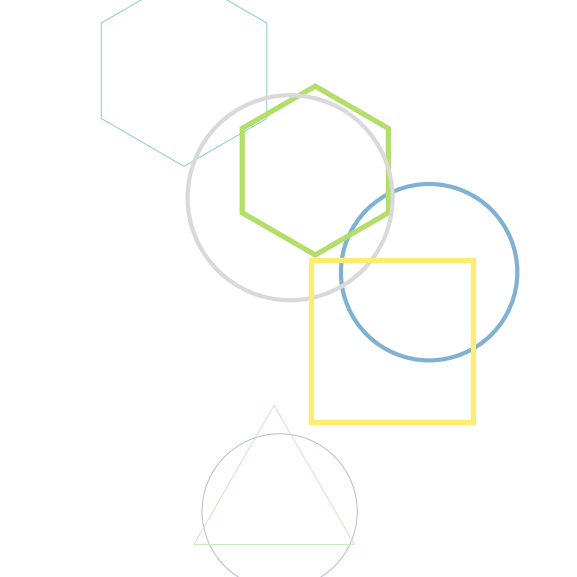[{"shape": "hexagon", "thickness": 0.5, "radius": 0.83, "center": [0.319, 0.877]}, {"shape": "circle", "thickness": 0.5, "radius": 0.67, "center": [0.484, 0.114]}, {"shape": "circle", "thickness": 2, "radius": 0.76, "center": [0.743, 0.528]}, {"shape": "hexagon", "thickness": 2.5, "radius": 0.73, "center": [0.546, 0.704]}, {"shape": "circle", "thickness": 2, "radius": 0.89, "center": [0.502, 0.657]}, {"shape": "triangle", "thickness": 0.5, "radius": 0.8, "center": [0.475, 0.137]}, {"shape": "square", "thickness": 2.5, "radius": 0.7, "center": [0.679, 0.408]}]